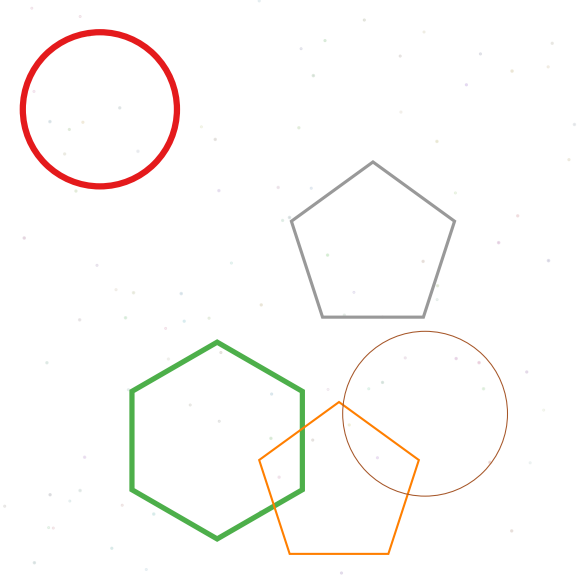[{"shape": "circle", "thickness": 3, "radius": 0.67, "center": [0.173, 0.81]}, {"shape": "hexagon", "thickness": 2.5, "radius": 0.85, "center": [0.376, 0.236]}, {"shape": "pentagon", "thickness": 1, "radius": 0.73, "center": [0.587, 0.158]}, {"shape": "circle", "thickness": 0.5, "radius": 0.71, "center": [0.736, 0.283]}, {"shape": "pentagon", "thickness": 1.5, "radius": 0.74, "center": [0.646, 0.57]}]